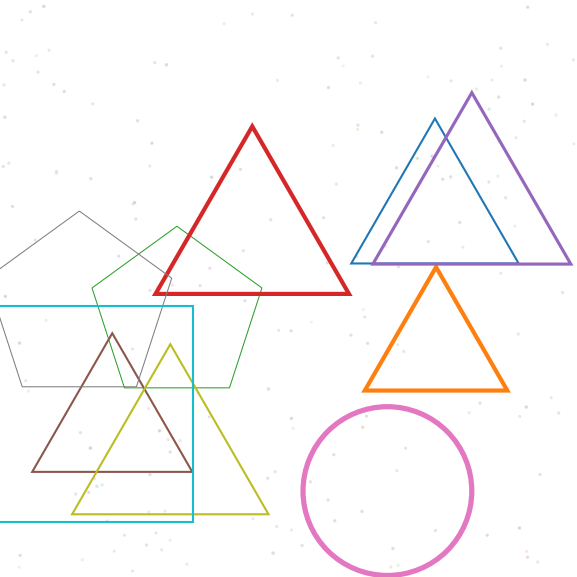[{"shape": "triangle", "thickness": 1, "radius": 0.84, "center": [0.753, 0.627]}, {"shape": "triangle", "thickness": 2, "radius": 0.71, "center": [0.755, 0.394]}, {"shape": "pentagon", "thickness": 0.5, "radius": 0.77, "center": [0.306, 0.453]}, {"shape": "triangle", "thickness": 2, "radius": 0.97, "center": [0.437, 0.587]}, {"shape": "triangle", "thickness": 1.5, "radius": 0.99, "center": [0.817, 0.641]}, {"shape": "triangle", "thickness": 1, "radius": 0.8, "center": [0.194, 0.262]}, {"shape": "circle", "thickness": 2.5, "radius": 0.73, "center": [0.671, 0.149]}, {"shape": "pentagon", "thickness": 0.5, "radius": 0.84, "center": [0.137, 0.465]}, {"shape": "triangle", "thickness": 1, "radius": 0.98, "center": [0.295, 0.207]}, {"shape": "square", "thickness": 1, "radius": 0.93, "center": [0.147, 0.282]}]